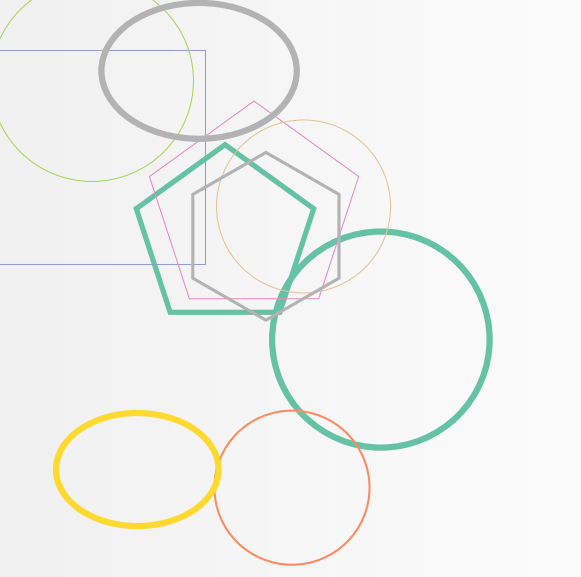[{"shape": "circle", "thickness": 3, "radius": 0.94, "center": [0.655, 0.411]}, {"shape": "pentagon", "thickness": 2.5, "radius": 0.8, "center": [0.387, 0.588]}, {"shape": "circle", "thickness": 1, "radius": 0.67, "center": [0.502, 0.155]}, {"shape": "square", "thickness": 0.5, "radius": 0.93, "center": [0.168, 0.727]}, {"shape": "pentagon", "thickness": 0.5, "radius": 0.95, "center": [0.437, 0.635]}, {"shape": "circle", "thickness": 0.5, "radius": 0.87, "center": [0.158, 0.859]}, {"shape": "oval", "thickness": 3, "radius": 0.7, "center": [0.236, 0.186]}, {"shape": "circle", "thickness": 0.5, "radius": 0.75, "center": [0.522, 0.642]}, {"shape": "hexagon", "thickness": 1.5, "radius": 0.73, "center": [0.457, 0.59]}, {"shape": "oval", "thickness": 3, "radius": 0.84, "center": [0.343, 0.876]}]